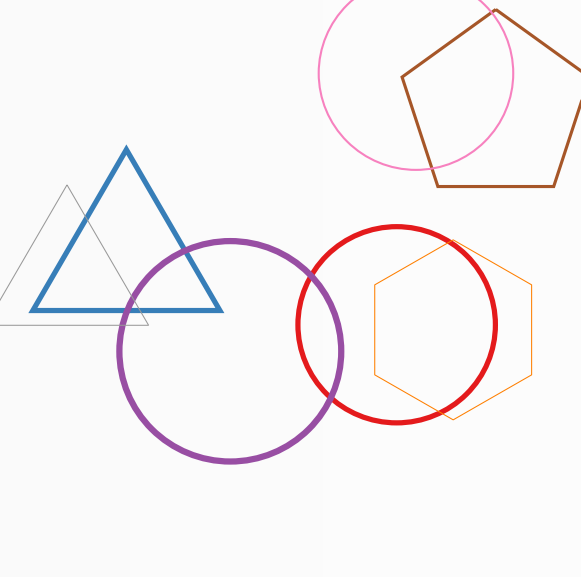[{"shape": "circle", "thickness": 2.5, "radius": 0.85, "center": [0.682, 0.437]}, {"shape": "triangle", "thickness": 2.5, "radius": 0.93, "center": [0.217, 0.554]}, {"shape": "circle", "thickness": 3, "radius": 0.95, "center": [0.396, 0.391]}, {"shape": "hexagon", "thickness": 0.5, "radius": 0.78, "center": [0.78, 0.428]}, {"shape": "pentagon", "thickness": 1.5, "radius": 0.85, "center": [0.853, 0.813]}, {"shape": "circle", "thickness": 1, "radius": 0.84, "center": [0.716, 0.872]}, {"shape": "triangle", "thickness": 0.5, "radius": 0.81, "center": [0.115, 0.517]}]